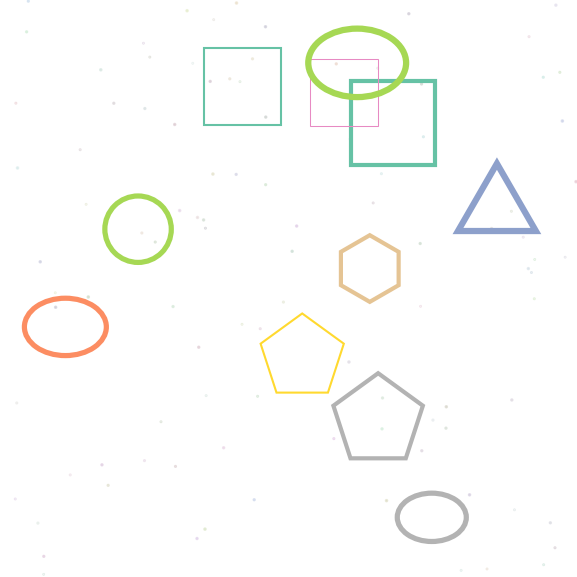[{"shape": "square", "thickness": 1, "radius": 0.33, "center": [0.42, 0.849]}, {"shape": "square", "thickness": 2, "radius": 0.36, "center": [0.68, 0.786]}, {"shape": "oval", "thickness": 2.5, "radius": 0.35, "center": [0.113, 0.433]}, {"shape": "triangle", "thickness": 3, "radius": 0.39, "center": [0.86, 0.638]}, {"shape": "square", "thickness": 0.5, "radius": 0.29, "center": [0.596, 0.839]}, {"shape": "circle", "thickness": 2.5, "radius": 0.29, "center": [0.239, 0.602]}, {"shape": "oval", "thickness": 3, "radius": 0.42, "center": [0.619, 0.89]}, {"shape": "pentagon", "thickness": 1, "radius": 0.38, "center": [0.523, 0.381]}, {"shape": "hexagon", "thickness": 2, "radius": 0.29, "center": [0.64, 0.534]}, {"shape": "pentagon", "thickness": 2, "radius": 0.41, "center": [0.655, 0.271]}, {"shape": "oval", "thickness": 2.5, "radius": 0.3, "center": [0.748, 0.103]}]